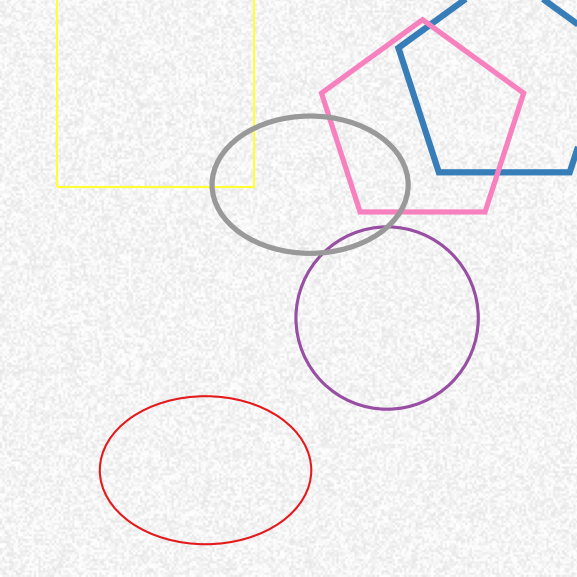[{"shape": "oval", "thickness": 1, "radius": 0.92, "center": [0.356, 0.185]}, {"shape": "pentagon", "thickness": 3, "radius": 0.96, "center": [0.873, 0.857]}, {"shape": "circle", "thickness": 1.5, "radius": 0.79, "center": [0.67, 0.448]}, {"shape": "square", "thickness": 1, "radius": 0.85, "center": [0.269, 0.845]}, {"shape": "pentagon", "thickness": 2.5, "radius": 0.92, "center": [0.732, 0.781]}, {"shape": "oval", "thickness": 2.5, "radius": 0.85, "center": [0.537, 0.679]}]